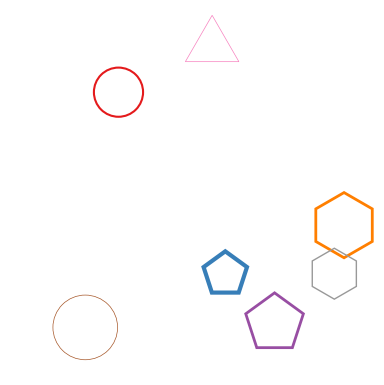[{"shape": "circle", "thickness": 1.5, "radius": 0.32, "center": [0.308, 0.761]}, {"shape": "pentagon", "thickness": 3, "radius": 0.3, "center": [0.585, 0.288]}, {"shape": "pentagon", "thickness": 2, "radius": 0.39, "center": [0.713, 0.161]}, {"shape": "hexagon", "thickness": 2, "radius": 0.42, "center": [0.894, 0.415]}, {"shape": "circle", "thickness": 0.5, "radius": 0.42, "center": [0.221, 0.15]}, {"shape": "triangle", "thickness": 0.5, "radius": 0.4, "center": [0.551, 0.88]}, {"shape": "hexagon", "thickness": 1, "radius": 0.33, "center": [0.868, 0.289]}]